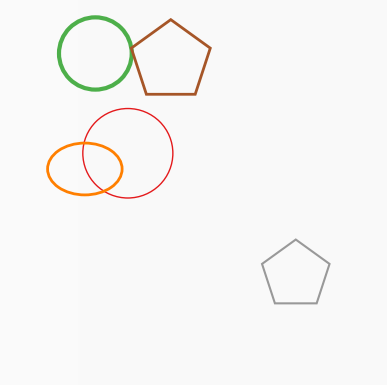[{"shape": "circle", "thickness": 1, "radius": 0.58, "center": [0.33, 0.602]}, {"shape": "circle", "thickness": 3, "radius": 0.47, "center": [0.246, 0.861]}, {"shape": "oval", "thickness": 2, "radius": 0.48, "center": [0.219, 0.561]}, {"shape": "pentagon", "thickness": 2, "radius": 0.54, "center": [0.441, 0.842]}, {"shape": "pentagon", "thickness": 1.5, "radius": 0.46, "center": [0.763, 0.286]}]